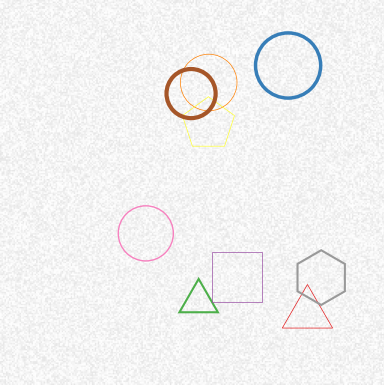[{"shape": "triangle", "thickness": 0.5, "radius": 0.38, "center": [0.799, 0.186]}, {"shape": "circle", "thickness": 2.5, "radius": 0.42, "center": [0.748, 0.83]}, {"shape": "triangle", "thickness": 1.5, "radius": 0.29, "center": [0.516, 0.218]}, {"shape": "square", "thickness": 0.5, "radius": 0.33, "center": [0.616, 0.28]}, {"shape": "circle", "thickness": 0.5, "radius": 0.37, "center": [0.542, 0.786]}, {"shape": "pentagon", "thickness": 0.5, "radius": 0.36, "center": [0.541, 0.678]}, {"shape": "circle", "thickness": 3, "radius": 0.32, "center": [0.496, 0.757]}, {"shape": "circle", "thickness": 1, "radius": 0.36, "center": [0.379, 0.394]}, {"shape": "hexagon", "thickness": 1.5, "radius": 0.36, "center": [0.834, 0.279]}]